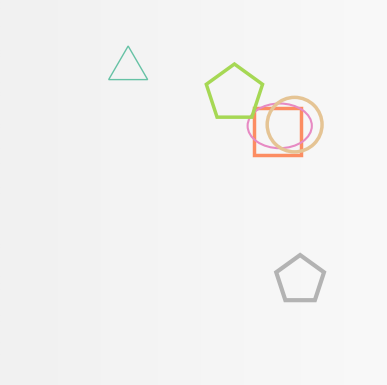[{"shape": "triangle", "thickness": 1, "radius": 0.29, "center": [0.331, 0.822]}, {"shape": "square", "thickness": 2.5, "radius": 0.3, "center": [0.716, 0.658]}, {"shape": "oval", "thickness": 1.5, "radius": 0.41, "center": [0.722, 0.673]}, {"shape": "pentagon", "thickness": 2.5, "radius": 0.38, "center": [0.605, 0.757]}, {"shape": "circle", "thickness": 2.5, "radius": 0.35, "center": [0.76, 0.676]}, {"shape": "pentagon", "thickness": 3, "radius": 0.32, "center": [0.774, 0.273]}]